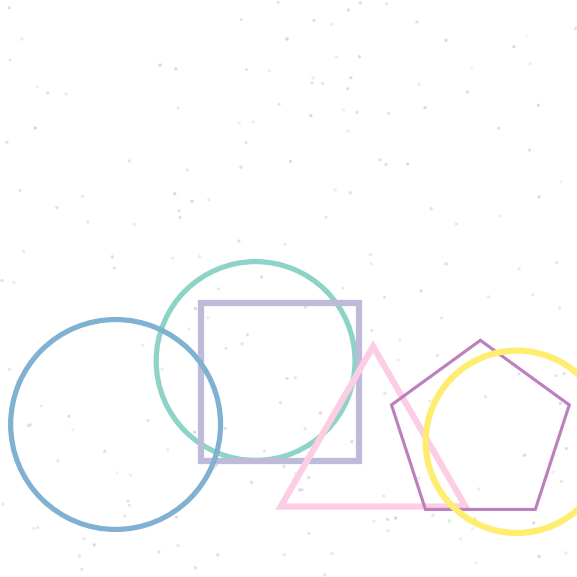[{"shape": "circle", "thickness": 2.5, "radius": 0.86, "center": [0.443, 0.374]}, {"shape": "square", "thickness": 3, "radius": 0.68, "center": [0.485, 0.338]}, {"shape": "circle", "thickness": 2.5, "radius": 0.91, "center": [0.2, 0.264]}, {"shape": "triangle", "thickness": 3, "radius": 0.92, "center": [0.646, 0.214]}, {"shape": "pentagon", "thickness": 1.5, "radius": 0.81, "center": [0.832, 0.248]}, {"shape": "circle", "thickness": 3, "radius": 0.79, "center": [0.895, 0.234]}]